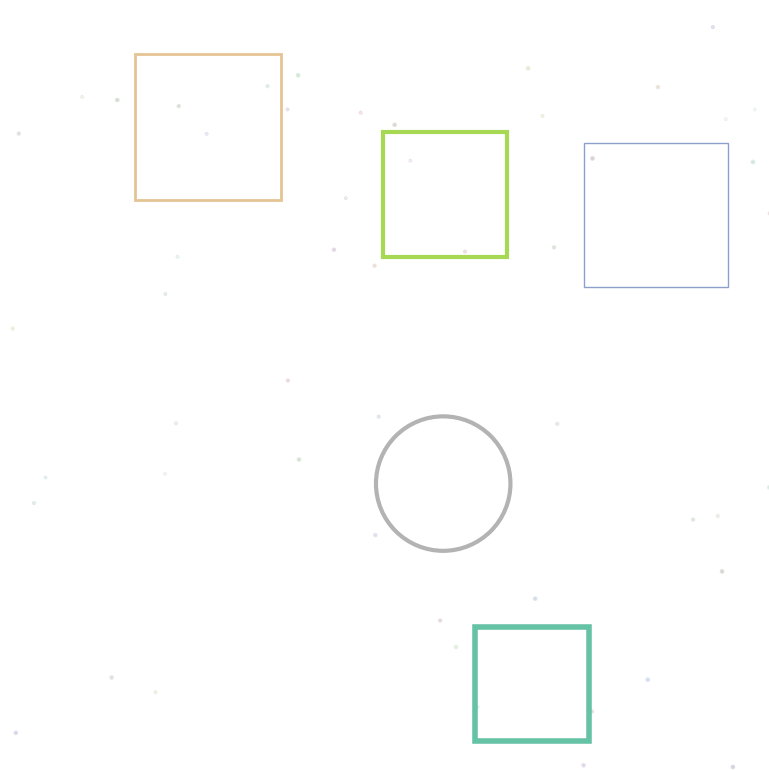[{"shape": "square", "thickness": 2, "radius": 0.37, "center": [0.691, 0.112]}, {"shape": "square", "thickness": 0.5, "radius": 0.47, "center": [0.851, 0.721]}, {"shape": "square", "thickness": 1.5, "radius": 0.4, "center": [0.578, 0.747]}, {"shape": "square", "thickness": 1, "radius": 0.47, "center": [0.27, 0.835]}, {"shape": "circle", "thickness": 1.5, "radius": 0.44, "center": [0.576, 0.372]}]